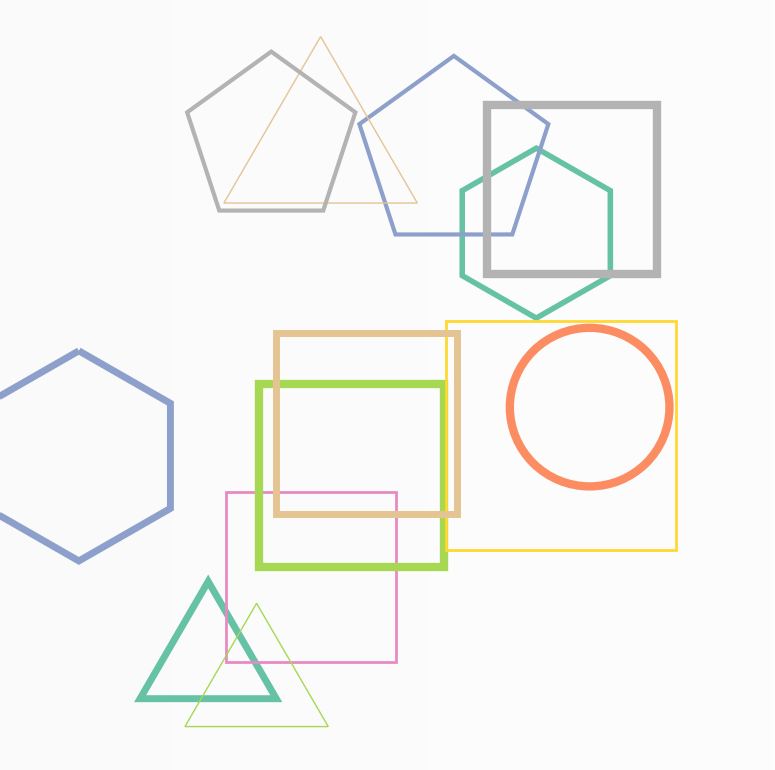[{"shape": "hexagon", "thickness": 2, "radius": 0.55, "center": [0.692, 0.697]}, {"shape": "triangle", "thickness": 2.5, "radius": 0.51, "center": [0.269, 0.143]}, {"shape": "circle", "thickness": 3, "radius": 0.51, "center": [0.761, 0.471]}, {"shape": "hexagon", "thickness": 2.5, "radius": 0.68, "center": [0.102, 0.408]}, {"shape": "pentagon", "thickness": 1.5, "radius": 0.64, "center": [0.586, 0.799]}, {"shape": "square", "thickness": 1, "radius": 0.55, "center": [0.402, 0.251]}, {"shape": "triangle", "thickness": 0.5, "radius": 0.53, "center": [0.331, 0.11]}, {"shape": "square", "thickness": 3, "radius": 0.59, "center": [0.453, 0.383]}, {"shape": "square", "thickness": 1, "radius": 0.74, "center": [0.724, 0.434]}, {"shape": "triangle", "thickness": 0.5, "radius": 0.72, "center": [0.414, 0.808]}, {"shape": "square", "thickness": 2.5, "radius": 0.59, "center": [0.473, 0.45]}, {"shape": "pentagon", "thickness": 1.5, "radius": 0.57, "center": [0.35, 0.819]}, {"shape": "square", "thickness": 3, "radius": 0.55, "center": [0.738, 0.754]}]